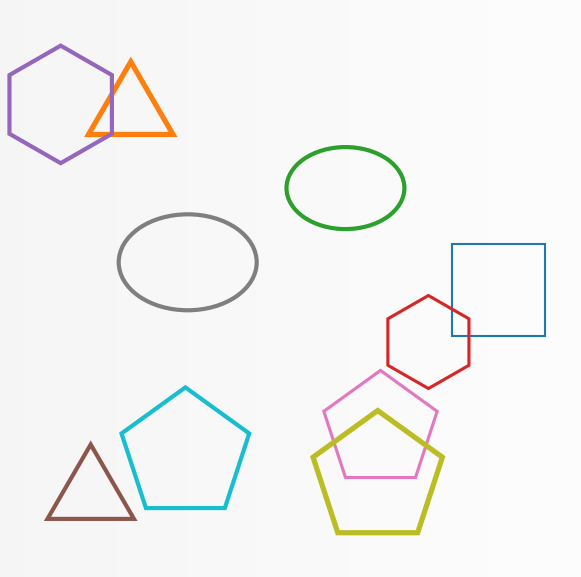[{"shape": "square", "thickness": 1, "radius": 0.4, "center": [0.858, 0.497]}, {"shape": "triangle", "thickness": 2.5, "radius": 0.42, "center": [0.225, 0.808]}, {"shape": "oval", "thickness": 2, "radius": 0.51, "center": [0.594, 0.673]}, {"shape": "hexagon", "thickness": 1.5, "radius": 0.4, "center": [0.737, 0.407]}, {"shape": "hexagon", "thickness": 2, "radius": 0.51, "center": [0.104, 0.818]}, {"shape": "triangle", "thickness": 2, "radius": 0.43, "center": [0.156, 0.144]}, {"shape": "pentagon", "thickness": 1.5, "radius": 0.51, "center": [0.655, 0.255]}, {"shape": "oval", "thickness": 2, "radius": 0.59, "center": [0.323, 0.545]}, {"shape": "pentagon", "thickness": 2.5, "radius": 0.58, "center": [0.65, 0.171]}, {"shape": "pentagon", "thickness": 2, "radius": 0.58, "center": [0.319, 0.213]}]